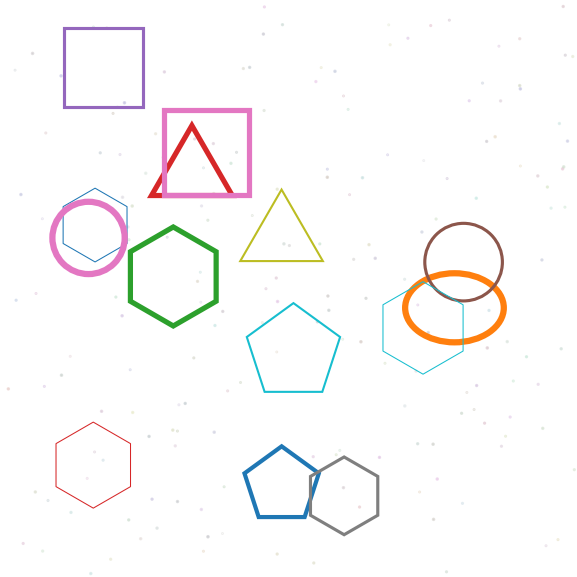[{"shape": "pentagon", "thickness": 2, "radius": 0.34, "center": [0.488, 0.159]}, {"shape": "hexagon", "thickness": 0.5, "radius": 0.32, "center": [0.165, 0.609]}, {"shape": "oval", "thickness": 3, "radius": 0.43, "center": [0.787, 0.466]}, {"shape": "hexagon", "thickness": 2.5, "radius": 0.43, "center": [0.3, 0.52]}, {"shape": "triangle", "thickness": 2.5, "radius": 0.4, "center": [0.332, 0.701]}, {"shape": "hexagon", "thickness": 0.5, "radius": 0.37, "center": [0.161, 0.194]}, {"shape": "square", "thickness": 1.5, "radius": 0.34, "center": [0.179, 0.882]}, {"shape": "circle", "thickness": 1.5, "radius": 0.34, "center": [0.803, 0.545]}, {"shape": "circle", "thickness": 3, "radius": 0.31, "center": [0.153, 0.587]}, {"shape": "square", "thickness": 2.5, "radius": 0.37, "center": [0.358, 0.735]}, {"shape": "hexagon", "thickness": 1.5, "radius": 0.34, "center": [0.596, 0.141]}, {"shape": "triangle", "thickness": 1, "radius": 0.41, "center": [0.488, 0.588]}, {"shape": "pentagon", "thickness": 1, "radius": 0.42, "center": [0.508, 0.389]}, {"shape": "hexagon", "thickness": 0.5, "radius": 0.4, "center": [0.733, 0.431]}]